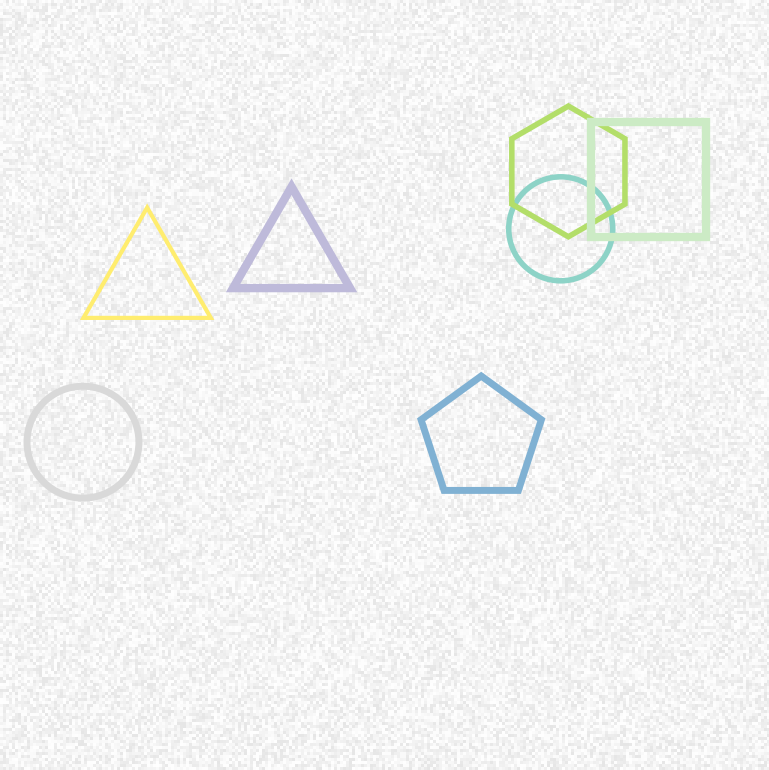[{"shape": "circle", "thickness": 2, "radius": 0.34, "center": [0.728, 0.703]}, {"shape": "triangle", "thickness": 3, "radius": 0.44, "center": [0.379, 0.67]}, {"shape": "pentagon", "thickness": 2.5, "radius": 0.41, "center": [0.625, 0.43]}, {"shape": "hexagon", "thickness": 2, "radius": 0.42, "center": [0.738, 0.777]}, {"shape": "circle", "thickness": 2.5, "radius": 0.36, "center": [0.108, 0.426]}, {"shape": "square", "thickness": 3, "radius": 0.37, "center": [0.842, 0.767]}, {"shape": "triangle", "thickness": 1.5, "radius": 0.48, "center": [0.191, 0.635]}]